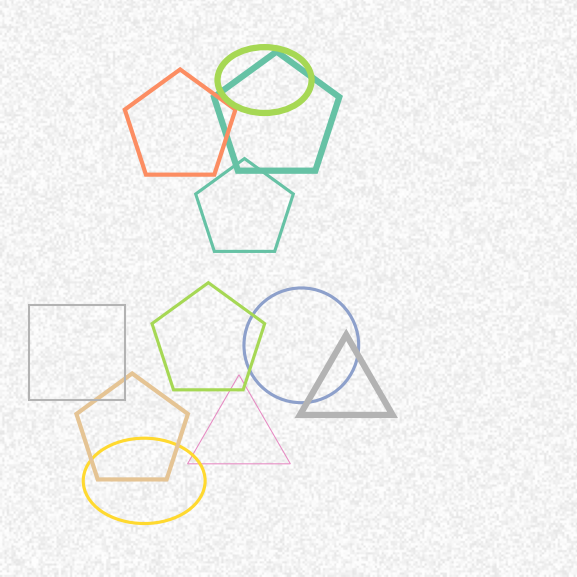[{"shape": "pentagon", "thickness": 1.5, "radius": 0.44, "center": [0.423, 0.636]}, {"shape": "pentagon", "thickness": 3, "radius": 0.57, "center": [0.479, 0.796]}, {"shape": "pentagon", "thickness": 2, "radius": 0.5, "center": [0.312, 0.778]}, {"shape": "circle", "thickness": 1.5, "radius": 0.5, "center": [0.522, 0.401]}, {"shape": "triangle", "thickness": 0.5, "radius": 0.51, "center": [0.414, 0.247]}, {"shape": "oval", "thickness": 3, "radius": 0.41, "center": [0.458, 0.861]}, {"shape": "pentagon", "thickness": 1.5, "radius": 0.51, "center": [0.361, 0.407]}, {"shape": "oval", "thickness": 1.5, "radius": 0.53, "center": [0.25, 0.166]}, {"shape": "pentagon", "thickness": 2, "radius": 0.51, "center": [0.229, 0.251]}, {"shape": "triangle", "thickness": 3, "radius": 0.46, "center": [0.6, 0.327]}, {"shape": "square", "thickness": 1, "radius": 0.41, "center": [0.133, 0.389]}]